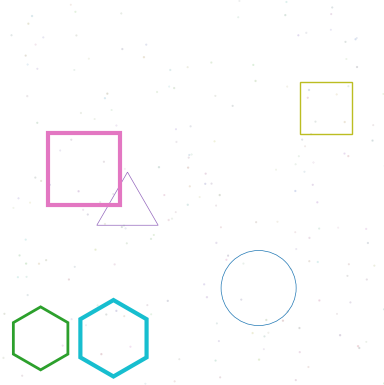[{"shape": "circle", "thickness": 0.5, "radius": 0.49, "center": [0.672, 0.252]}, {"shape": "hexagon", "thickness": 2, "radius": 0.41, "center": [0.106, 0.121]}, {"shape": "triangle", "thickness": 0.5, "radius": 0.46, "center": [0.331, 0.461]}, {"shape": "square", "thickness": 3, "radius": 0.47, "center": [0.218, 0.561]}, {"shape": "square", "thickness": 1, "radius": 0.34, "center": [0.847, 0.72]}, {"shape": "hexagon", "thickness": 3, "radius": 0.5, "center": [0.295, 0.121]}]